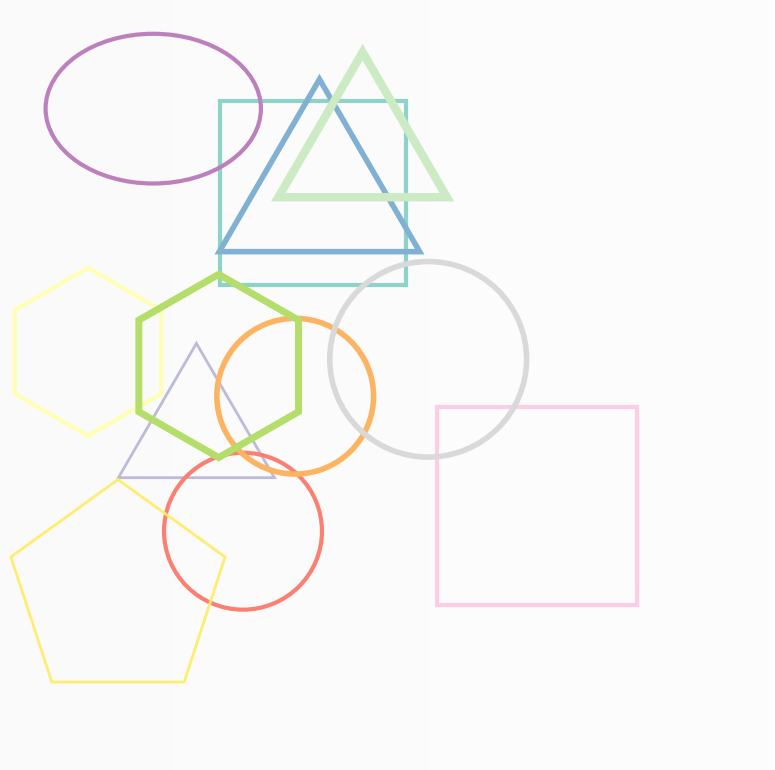[{"shape": "square", "thickness": 1.5, "radius": 0.6, "center": [0.404, 0.749]}, {"shape": "hexagon", "thickness": 1.5, "radius": 0.55, "center": [0.114, 0.543]}, {"shape": "triangle", "thickness": 1, "radius": 0.58, "center": [0.253, 0.438]}, {"shape": "circle", "thickness": 1.5, "radius": 0.51, "center": [0.314, 0.31]}, {"shape": "triangle", "thickness": 2, "radius": 0.75, "center": [0.412, 0.748]}, {"shape": "circle", "thickness": 2, "radius": 0.51, "center": [0.381, 0.485]}, {"shape": "hexagon", "thickness": 2.5, "radius": 0.59, "center": [0.282, 0.525]}, {"shape": "square", "thickness": 1.5, "radius": 0.64, "center": [0.693, 0.343]}, {"shape": "circle", "thickness": 2, "radius": 0.63, "center": [0.552, 0.533]}, {"shape": "oval", "thickness": 1.5, "radius": 0.69, "center": [0.198, 0.859]}, {"shape": "triangle", "thickness": 3, "radius": 0.63, "center": [0.468, 0.807]}, {"shape": "pentagon", "thickness": 1, "radius": 0.73, "center": [0.152, 0.232]}]